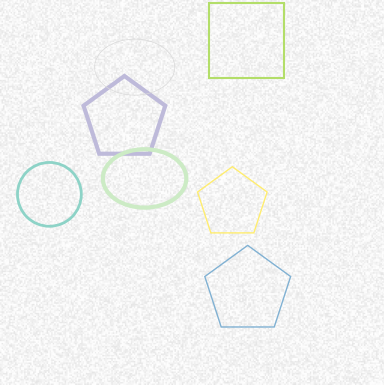[{"shape": "circle", "thickness": 2, "radius": 0.41, "center": [0.128, 0.495]}, {"shape": "pentagon", "thickness": 3, "radius": 0.56, "center": [0.323, 0.691]}, {"shape": "pentagon", "thickness": 1, "radius": 0.59, "center": [0.643, 0.246]}, {"shape": "square", "thickness": 1.5, "radius": 0.49, "center": [0.64, 0.894]}, {"shape": "oval", "thickness": 0.5, "radius": 0.52, "center": [0.35, 0.826]}, {"shape": "oval", "thickness": 3, "radius": 0.54, "center": [0.376, 0.537]}, {"shape": "pentagon", "thickness": 1, "radius": 0.47, "center": [0.603, 0.472]}]